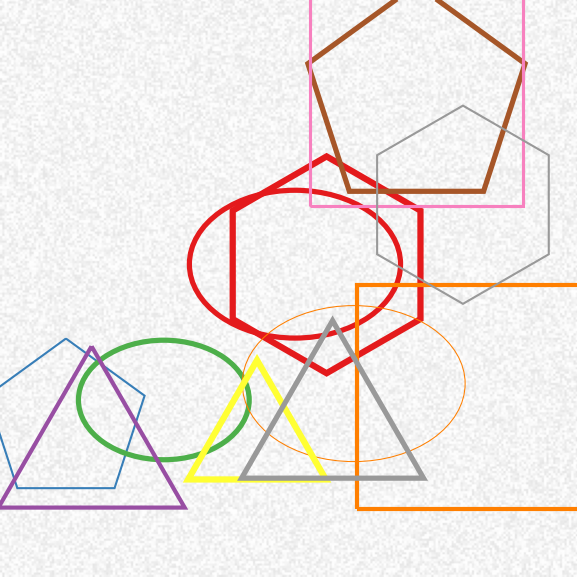[{"shape": "hexagon", "thickness": 3, "radius": 0.94, "center": [0.566, 0.541]}, {"shape": "oval", "thickness": 2.5, "radius": 0.91, "center": [0.511, 0.542]}, {"shape": "pentagon", "thickness": 1, "radius": 0.72, "center": [0.114, 0.27]}, {"shape": "oval", "thickness": 2.5, "radius": 0.74, "center": [0.284, 0.307]}, {"shape": "triangle", "thickness": 2, "radius": 0.93, "center": [0.159, 0.213]}, {"shape": "square", "thickness": 2, "radius": 0.97, "center": [0.813, 0.312]}, {"shape": "oval", "thickness": 0.5, "radius": 0.96, "center": [0.612, 0.335]}, {"shape": "triangle", "thickness": 3, "radius": 0.69, "center": [0.445, 0.238]}, {"shape": "pentagon", "thickness": 2.5, "radius": 0.99, "center": [0.721, 0.828]}, {"shape": "square", "thickness": 1.5, "radius": 0.92, "center": [0.721, 0.827]}, {"shape": "hexagon", "thickness": 1, "radius": 0.86, "center": [0.802, 0.645]}, {"shape": "triangle", "thickness": 2.5, "radius": 0.91, "center": [0.576, 0.262]}]